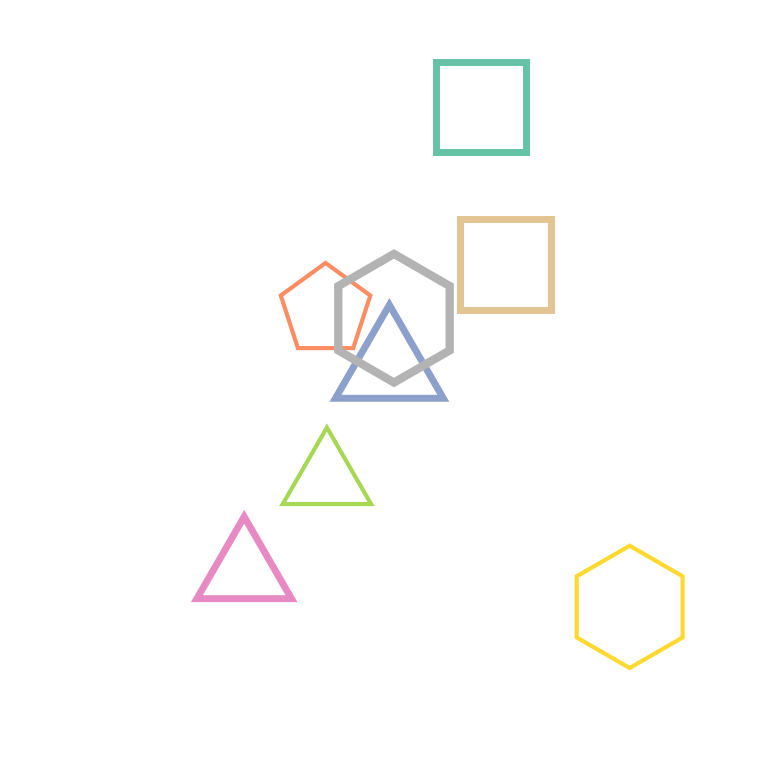[{"shape": "square", "thickness": 2.5, "radius": 0.29, "center": [0.625, 0.861]}, {"shape": "pentagon", "thickness": 1.5, "radius": 0.31, "center": [0.423, 0.597]}, {"shape": "triangle", "thickness": 2.5, "radius": 0.4, "center": [0.506, 0.523]}, {"shape": "triangle", "thickness": 2.5, "radius": 0.35, "center": [0.317, 0.258]}, {"shape": "triangle", "thickness": 1.5, "radius": 0.33, "center": [0.425, 0.379]}, {"shape": "hexagon", "thickness": 1.5, "radius": 0.4, "center": [0.818, 0.212]}, {"shape": "square", "thickness": 2.5, "radius": 0.29, "center": [0.657, 0.657]}, {"shape": "hexagon", "thickness": 3, "radius": 0.42, "center": [0.512, 0.587]}]